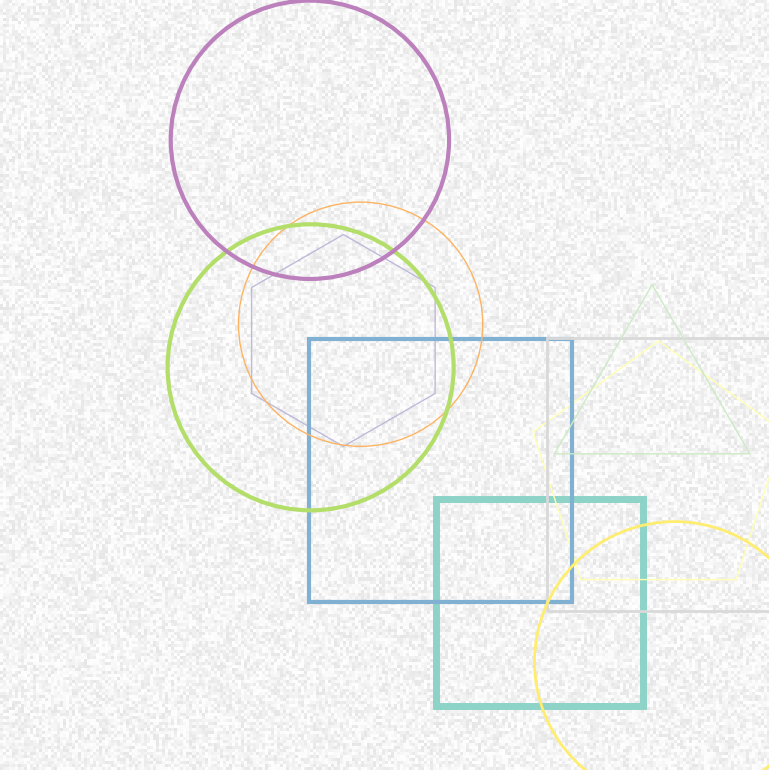[{"shape": "square", "thickness": 2.5, "radius": 0.67, "center": [0.701, 0.218]}, {"shape": "pentagon", "thickness": 0.5, "radius": 0.86, "center": [0.855, 0.386]}, {"shape": "hexagon", "thickness": 0.5, "radius": 0.69, "center": [0.446, 0.558]}, {"shape": "square", "thickness": 1.5, "radius": 0.85, "center": [0.572, 0.389]}, {"shape": "circle", "thickness": 0.5, "radius": 0.79, "center": [0.468, 0.579]}, {"shape": "circle", "thickness": 1.5, "radius": 0.93, "center": [0.403, 0.523]}, {"shape": "square", "thickness": 1, "radius": 0.89, "center": [0.888, 0.384]}, {"shape": "circle", "thickness": 1.5, "radius": 0.9, "center": [0.402, 0.818]}, {"shape": "triangle", "thickness": 0.5, "radius": 0.73, "center": [0.847, 0.484]}, {"shape": "circle", "thickness": 1, "radius": 0.91, "center": [0.876, 0.14]}]